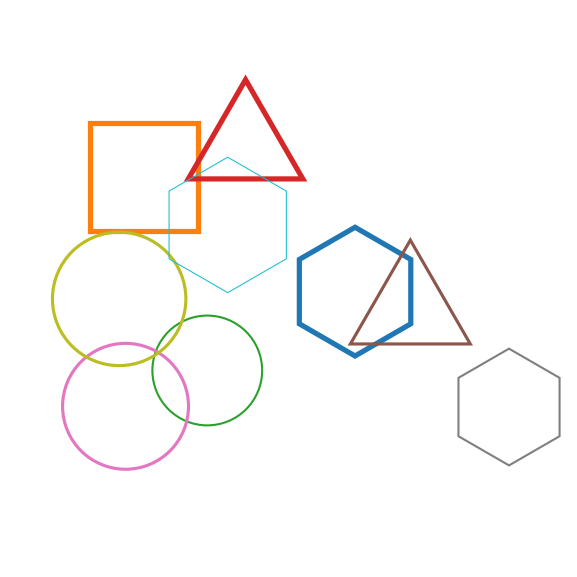[{"shape": "hexagon", "thickness": 2.5, "radius": 0.56, "center": [0.615, 0.494]}, {"shape": "square", "thickness": 2.5, "radius": 0.47, "center": [0.25, 0.693]}, {"shape": "circle", "thickness": 1, "radius": 0.48, "center": [0.359, 0.358]}, {"shape": "triangle", "thickness": 2.5, "radius": 0.57, "center": [0.425, 0.747]}, {"shape": "triangle", "thickness": 1.5, "radius": 0.6, "center": [0.711, 0.463]}, {"shape": "circle", "thickness": 1.5, "radius": 0.55, "center": [0.217, 0.296]}, {"shape": "hexagon", "thickness": 1, "radius": 0.51, "center": [0.881, 0.294]}, {"shape": "circle", "thickness": 1.5, "radius": 0.58, "center": [0.206, 0.482]}, {"shape": "hexagon", "thickness": 0.5, "radius": 0.59, "center": [0.394, 0.61]}]